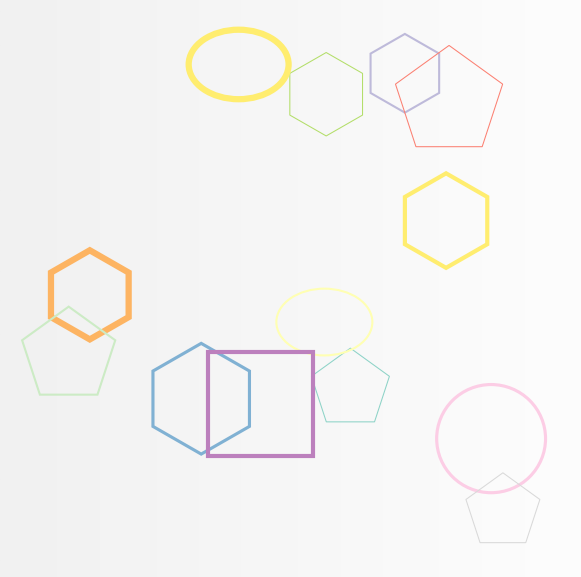[{"shape": "pentagon", "thickness": 0.5, "radius": 0.35, "center": [0.603, 0.326]}, {"shape": "oval", "thickness": 1, "radius": 0.41, "center": [0.558, 0.441]}, {"shape": "hexagon", "thickness": 1, "radius": 0.34, "center": [0.697, 0.872]}, {"shape": "pentagon", "thickness": 0.5, "radius": 0.48, "center": [0.773, 0.824]}, {"shape": "hexagon", "thickness": 1.5, "radius": 0.48, "center": [0.346, 0.309]}, {"shape": "hexagon", "thickness": 3, "radius": 0.39, "center": [0.155, 0.489]}, {"shape": "hexagon", "thickness": 0.5, "radius": 0.36, "center": [0.561, 0.836]}, {"shape": "circle", "thickness": 1.5, "radius": 0.47, "center": [0.845, 0.24]}, {"shape": "pentagon", "thickness": 0.5, "radius": 0.33, "center": [0.865, 0.114]}, {"shape": "square", "thickness": 2, "radius": 0.45, "center": [0.448, 0.299]}, {"shape": "pentagon", "thickness": 1, "radius": 0.42, "center": [0.118, 0.384]}, {"shape": "hexagon", "thickness": 2, "radius": 0.41, "center": [0.767, 0.617]}, {"shape": "oval", "thickness": 3, "radius": 0.43, "center": [0.411, 0.888]}]